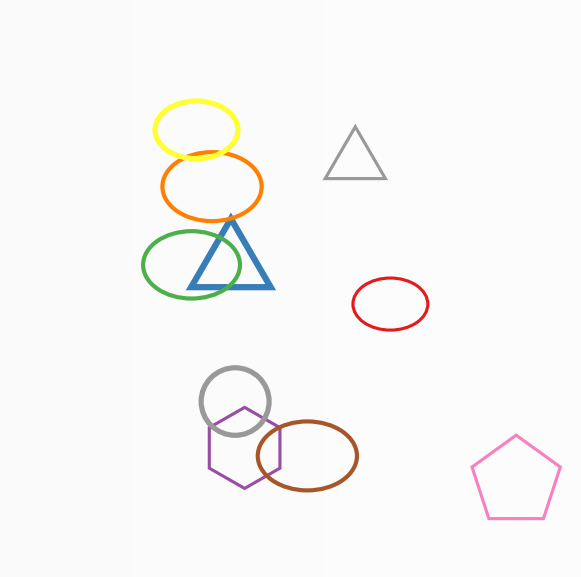[{"shape": "oval", "thickness": 1.5, "radius": 0.32, "center": [0.672, 0.473]}, {"shape": "triangle", "thickness": 3, "radius": 0.4, "center": [0.397, 0.541]}, {"shape": "oval", "thickness": 2, "radius": 0.42, "center": [0.33, 0.541]}, {"shape": "hexagon", "thickness": 1.5, "radius": 0.35, "center": [0.421, 0.224]}, {"shape": "oval", "thickness": 2, "radius": 0.43, "center": [0.365, 0.676]}, {"shape": "oval", "thickness": 2.5, "radius": 0.36, "center": [0.338, 0.774]}, {"shape": "oval", "thickness": 2, "radius": 0.43, "center": [0.529, 0.21]}, {"shape": "pentagon", "thickness": 1.5, "radius": 0.4, "center": [0.888, 0.166]}, {"shape": "triangle", "thickness": 1.5, "radius": 0.3, "center": [0.611, 0.72]}, {"shape": "circle", "thickness": 2.5, "radius": 0.29, "center": [0.405, 0.304]}]